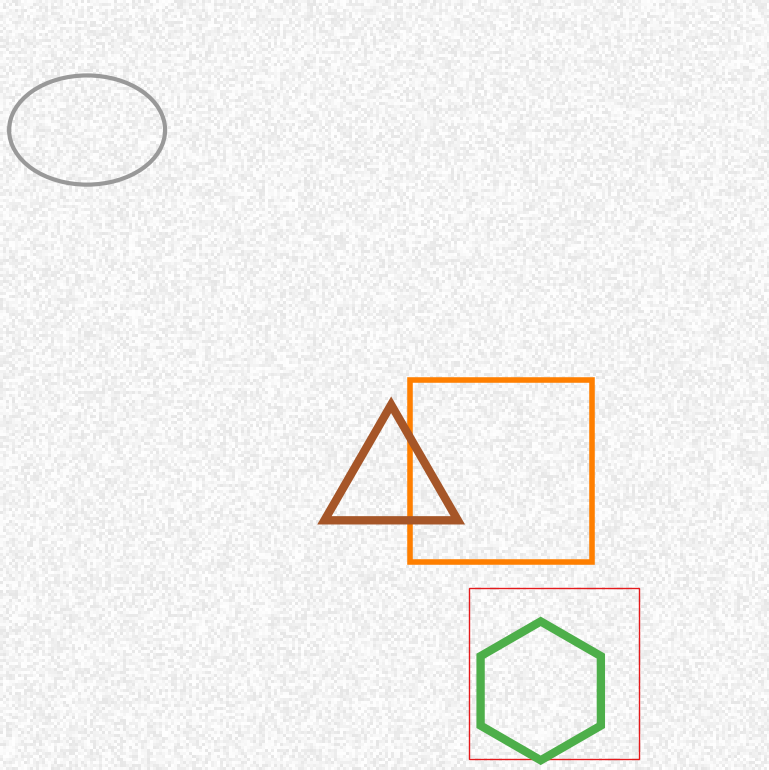[{"shape": "square", "thickness": 0.5, "radius": 0.55, "center": [0.72, 0.125]}, {"shape": "hexagon", "thickness": 3, "radius": 0.45, "center": [0.702, 0.103]}, {"shape": "square", "thickness": 2, "radius": 0.59, "center": [0.651, 0.389]}, {"shape": "triangle", "thickness": 3, "radius": 0.5, "center": [0.508, 0.374]}, {"shape": "oval", "thickness": 1.5, "radius": 0.51, "center": [0.113, 0.831]}]